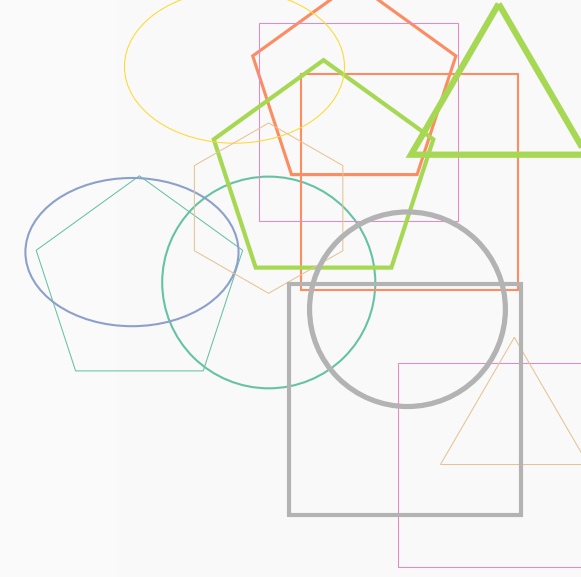[{"shape": "circle", "thickness": 1, "radius": 0.92, "center": [0.462, 0.51]}, {"shape": "pentagon", "thickness": 0.5, "radius": 0.93, "center": [0.24, 0.508]}, {"shape": "pentagon", "thickness": 1.5, "radius": 0.92, "center": [0.61, 0.845]}, {"shape": "square", "thickness": 1, "radius": 0.94, "center": [0.705, 0.684]}, {"shape": "oval", "thickness": 1, "radius": 0.92, "center": [0.227, 0.563]}, {"shape": "square", "thickness": 0.5, "radius": 0.86, "center": [0.617, 0.787]}, {"shape": "square", "thickness": 0.5, "radius": 0.88, "center": [0.861, 0.194]}, {"shape": "triangle", "thickness": 3, "radius": 0.87, "center": [0.858, 0.818]}, {"shape": "pentagon", "thickness": 2, "radius": 0.99, "center": [0.557, 0.696]}, {"shape": "oval", "thickness": 0.5, "radius": 0.95, "center": [0.403, 0.884]}, {"shape": "triangle", "thickness": 0.5, "radius": 0.73, "center": [0.885, 0.268]}, {"shape": "hexagon", "thickness": 0.5, "radius": 0.74, "center": [0.462, 0.639]}, {"shape": "square", "thickness": 2, "radius": 1.0, "center": [0.696, 0.307]}, {"shape": "circle", "thickness": 2.5, "radius": 0.84, "center": [0.701, 0.464]}]